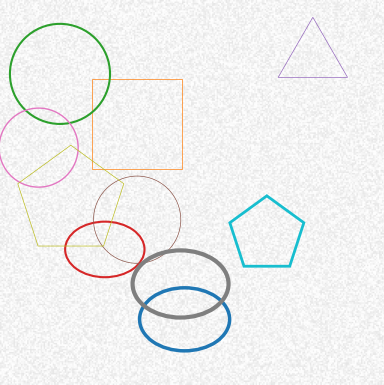[{"shape": "oval", "thickness": 2.5, "radius": 0.58, "center": [0.479, 0.171]}, {"shape": "square", "thickness": 0.5, "radius": 0.59, "center": [0.356, 0.678]}, {"shape": "circle", "thickness": 1.5, "radius": 0.65, "center": [0.156, 0.808]}, {"shape": "oval", "thickness": 1.5, "radius": 0.52, "center": [0.272, 0.352]}, {"shape": "triangle", "thickness": 0.5, "radius": 0.52, "center": [0.813, 0.851]}, {"shape": "circle", "thickness": 0.5, "radius": 0.57, "center": [0.356, 0.429]}, {"shape": "circle", "thickness": 1, "radius": 0.51, "center": [0.1, 0.617]}, {"shape": "oval", "thickness": 3, "radius": 0.62, "center": [0.469, 0.262]}, {"shape": "pentagon", "thickness": 0.5, "radius": 0.72, "center": [0.184, 0.478]}, {"shape": "pentagon", "thickness": 2, "radius": 0.51, "center": [0.693, 0.39]}]